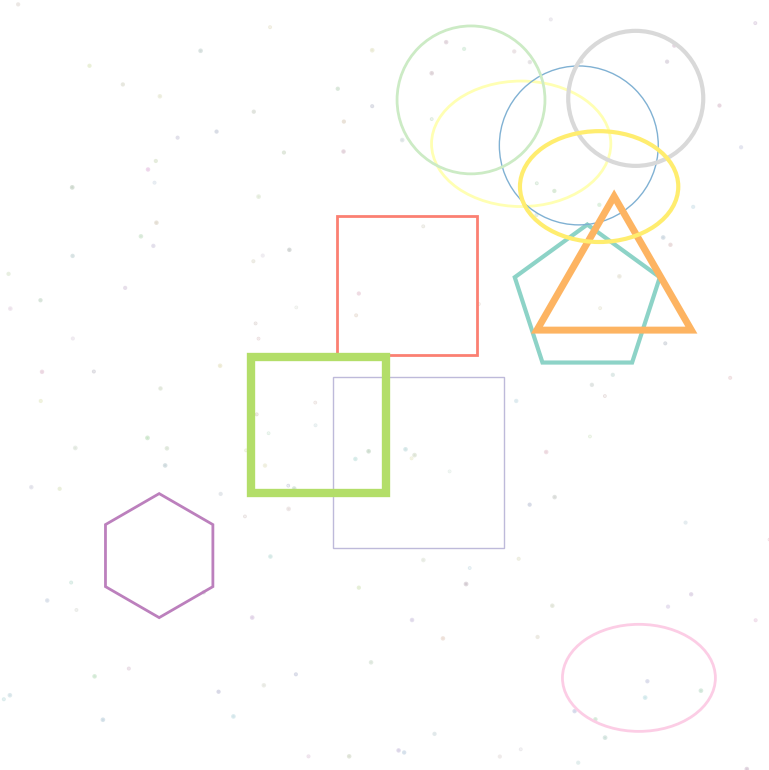[{"shape": "pentagon", "thickness": 1.5, "radius": 0.5, "center": [0.763, 0.609]}, {"shape": "oval", "thickness": 1, "radius": 0.58, "center": [0.677, 0.813]}, {"shape": "square", "thickness": 0.5, "radius": 0.55, "center": [0.543, 0.4]}, {"shape": "square", "thickness": 1, "radius": 0.45, "center": [0.529, 0.629]}, {"shape": "circle", "thickness": 0.5, "radius": 0.52, "center": [0.752, 0.811]}, {"shape": "triangle", "thickness": 2.5, "radius": 0.58, "center": [0.798, 0.629]}, {"shape": "square", "thickness": 3, "radius": 0.44, "center": [0.413, 0.448]}, {"shape": "oval", "thickness": 1, "radius": 0.5, "center": [0.83, 0.12]}, {"shape": "circle", "thickness": 1.5, "radius": 0.44, "center": [0.826, 0.872]}, {"shape": "hexagon", "thickness": 1, "radius": 0.4, "center": [0.207, 0.278]}, {"shape": "circle", "thickness": 1, "radius": 0.48, "center": [0.612, 0.87]}, {"shape": "oval", "thickness": 1.5, "radius": 0.51, "center": [0.778, 0.758]}]